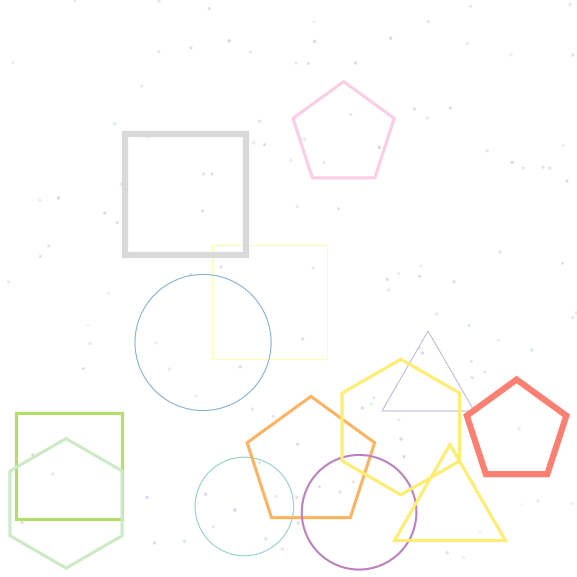[{"shape": "circle", "thickness": 0.5, "radius": 0.43, "center": [0.423, 0.122]}, {"shape": "square", "thickness": 0.5, "radius": 0.5, "center": [0.466, 0.476]}, {"shape": "triangle", "thickness": 0.5, "radius": 0.46, "center": [0.741, 0.334]}, {"shape": "pentagon", "thickness": 3, "radius": 0.45, "center": [0.895, 0.251]}, {"shape": "circle", "thickness": 0.5, "radius": 0.59, "center": [0.352, 0.406]}, {"shape": "pentagon", "thickness": 1.5, "radius": 0.58, "center": [0.538, 0.197]}, {"shape": "square", "thickness": 1.5, "radius": 0.46, "center": [0.12, 0.192]}, {"shape": "pentagon", "thickness": 1.5, "radius": 0.46, "center": [0.595, 0.766]}, {"shape": "square", "thickness": 3, "radius": 0.52, "center": [0.321, 0.663]}, {"shape": "circle", "thickness": 1, "radius": 0.5, "center": [0.622, 0.112]}, {"shape": "hexagon", "thickness": 1.5, "radius": 0.56, "center": [0.114, 0.128]}, {"shape": "triangle", "thickness": 1.5, "radius": 0.55, "center": [0.779, 0.119]}, {"shape": "hexagon", "thickness": 1.5, "radius": 0.59, "center": [0.694, 0.26]}]